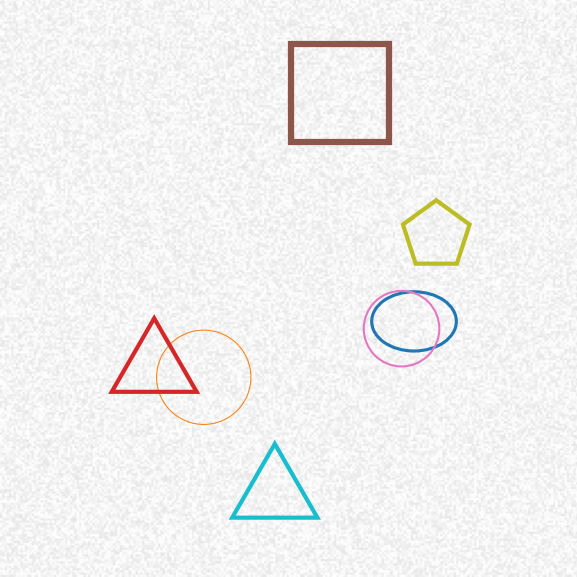[{"shape": "oval", "thickness": 1.5, "radius": 0.37, "center": [0.717, 0.443]}, {"shape": "circle", "thickness": 0.5, "radius": 0.41, "center": [0.353, 0.346]}, {"shape": "triangle", "thickness": 2, "radius": 0.42, "center": [0.267, 0.363]}, {"shape": "square", "thickness": 3, "radius": 0.43, "center": [0.589, 0.838]}, {"shape": "circle", "thickness": 1, "radius": 0.33, "center": [0.695, 0.43]}, {"shape": "pentagon", "thickness": 2, "radius": 0.3, "center": [0.755, 0.592]}, {"shape": "triangle", "thickness": 2, "radius": 0.43, "center": [0.476, 0.145]}]